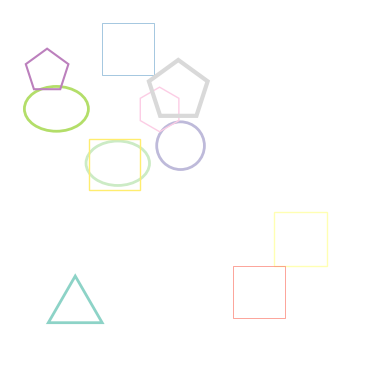[{"shape": "triangle", "thickness": 2, "radius": 0.4, "center": [0.195, 0.202]}, {"shape": "square", "thickness": 1, "radius": 0.35, "center": [0.781, 0.379]}, {"shape": "circle", "thickness": 2, "radius": 0.31, "center": [0.469, 0.622]}, {"shape": "square", "thickness": 0.5, "radius": 0.34, "center": [0.673, 0.241]}, {"shape": "square", "thickness": 0.5, "radius": 0.34, "center": [0.333, 0.872]}, {"shape": "oval", "thickness": 2, "radius": 0.42, "center": [0.146, 0.717]}, {"shape": "hexagon", "thickness": 1, "radius": 0.29, "center": [0.414, 0.716]}, {"shape": "pentagon", "thickness": 3, "radius": 0.4, "center": [0.463, 0.764]}, {"shape": "pentagon", "thickness": 1.5, "radius": 0.29, "center": [0.122, 0.815]}, {"shape": "oval", "thickness": 2, "radius": 0.41, "center": [0.306, 0.576]}, {"shape": "square", "thickness": 1, "radius": 0.33, "center": [0.297, 0.572]}]